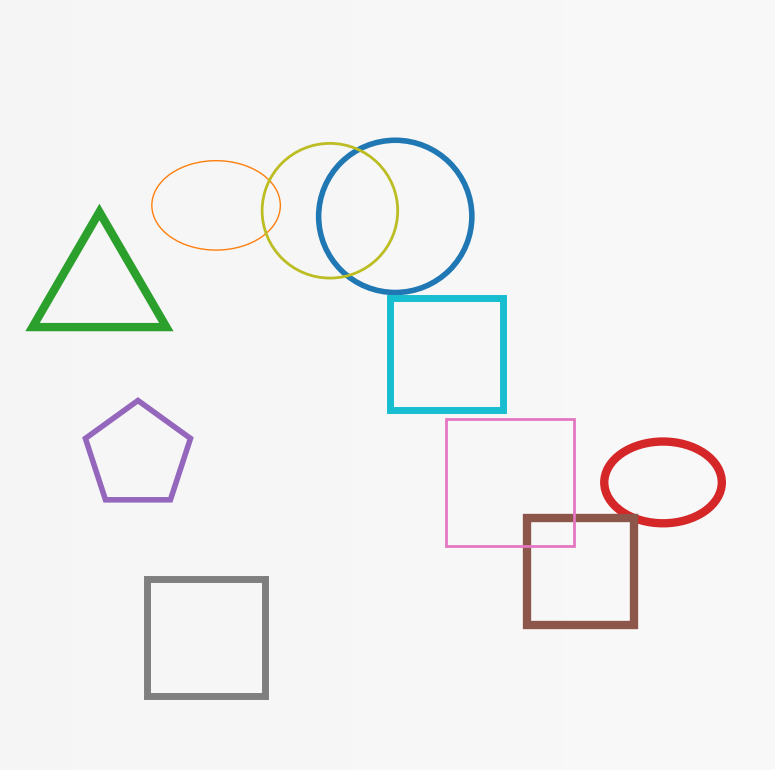[{"shape": "circle", "thickness": 2, "radius": 0.49, "center": [0.51, 0.719]}, {"shape": "oval", "thickness": 0.5, "radius": 0.41, "center": [0.279, 0.733]}, {"shape": "triangle", "thickness": 3, "radius": 0.5, "center": [0.128, 0.625]}, {"shape": "oval", "thickness": 3, "radius": 0.38, "center": [0.856, 0.373]}, {"shape": "pentagon", "thickness": 2, "radius": 0.36, "center": [0.178, 0.409]}, {"shape": "square", "thickness": 3, "radius": 0.35, "center": [0.749, 0.258]}, {"shape": "square", "thickness": 1, "radius": 0.41, "center": [0.658, 0.373]}, {"shape": "square", "thickness": 2.5, "radius": 0.38, "center": [0.266, 0.172]}, {"shape": "circle", "thickness": 1, "radius": 0.44, "center": [0.426, 0.726]}, {"shape": "square", "thickness": 2.5, "radius": 0.36, "center": [0.576, 0.54]}]